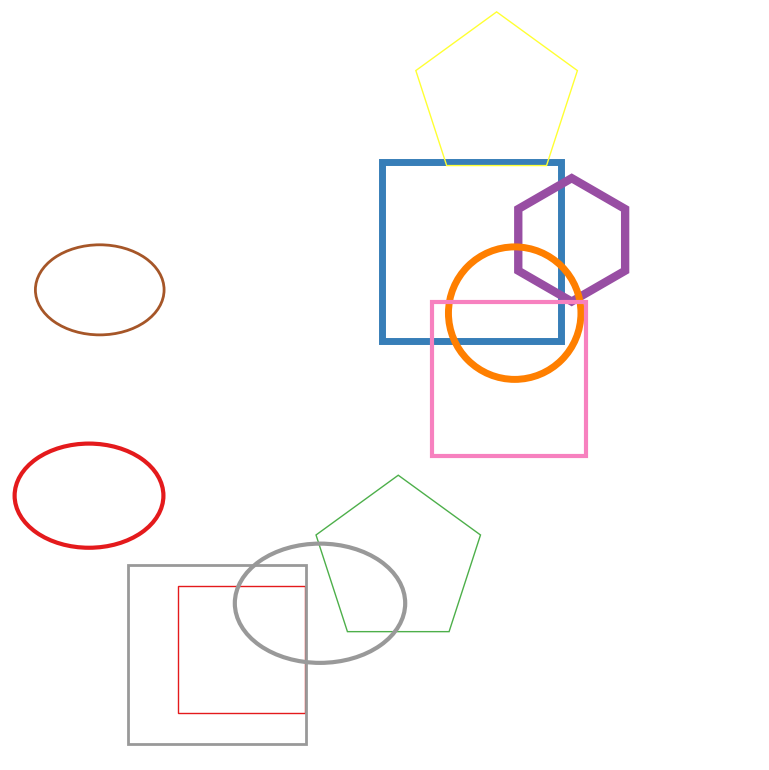[{"shape": "square", "thickness": 0.5, "radius": 0.41, "center": [0.314, 0.157]}, {"shape": "oval", "thickness": 1.5, "radius": 0.48, "center": [0.116, 0.356]}, {"shape": "square", "thickness": 2.5, "radius": 0.58, "center": [0.613, 0.673]}, {"shape": "pentagon", "thickness": 0.5, "radius": 0.56, "center": [0.517, 0.271]}, {"shape": "hexagon", "thickness": 3, "radius": 0.4, "center": [0.742, 0.688]}, {"shape": "circle", "thickness": 2.5, "radius": 0.43, "center": [0.668, 0.593]}, {"shape": "pentagon", "thickness": 0.5, "radius": 0.55, "center": [0.645, 0.874]}, {"shape": "oval", "thickness": 1, "radius": 0.42, "center": [0.13, 0.624]}, {"shape": "square", "thickness": 1.5, "radius": 0.5, "center": [0.662, 0.508]}, {"shape": "square", "thickness": 1, "radius": 0.58, "center": [0.282, 0.15]}, {"shape": "oval", "thickness": 1.5, "radius": 0.55, "center": [0.416, 0.217]}]